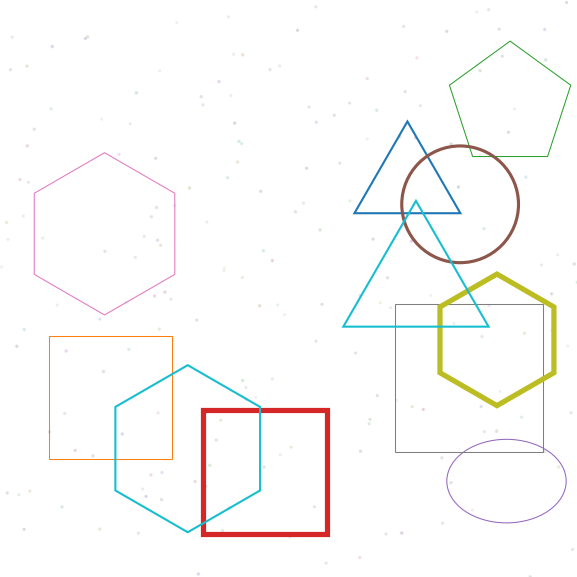[{"shape": "triangle", "thickness": 1, "radius": 0.53, "center": [0.705, 0.683]}, {"shape": "square", "thickness": 0.5, "radius": 0.53, "center": [0.191, 0.311]}, {"shape": "pentagon", "thickness": 0.5, "radius": 0.55, "center": [0.883, 0.817]}, {"shape": "square", "thickness": 2.5, "radius": 0.54, "center": [0.458, 0.182]}, {"shape": "oval", "thickness": 0.5, "radius": 0.52, "center": [0.877, 0.166]}, {"shape": "circle", "thickness": 1.5, "radius": 0.51, "center": [0.797, 0.645]}, {"shape": "hexagon", "thickness": 0.5, "radius": 0.7, "center": [0.181, 0.594]}, {"shape": "square", "thickness": 0.5, "radius": 0.64, "center": [0.812, 0.345]}, {"shape": "hexagon", "thickness": 2.5, "radius": 0.57, "center": [0.861, 0.411]}, {"shape": "triangle", "thickness": 1, "radius": 0.73, "center": [0.72, 0.506]}, {"shape": "hexagon", "thickness": 1, "radius": 0.72, "center": [0.325, 0.222]}]